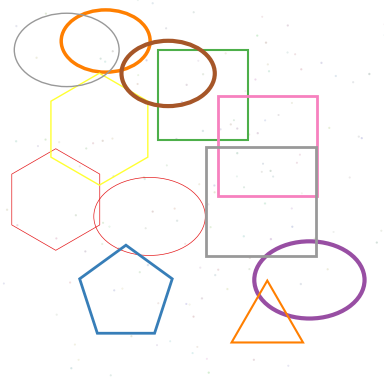[{"shape": "oval", "thickness": 0.5, "radius": 0.72, "center": [0.388, 0.438]}, {"shape": "hexagon", "thickness": 0.5, "radius": 0.66, "center": [0.145, 0.482]}, {"shape": "pentagon", "thickness": 2, "radius": 0.63, "center": [0.327, 0.237]}, {"shape": "square", "thickness": 1.5, "radius": 0.59, "center": [0.527, 0.754]}, {"shape": "oval", "thickness": 3, "radius": 0.72, "center": [0.804, 0.273]}, {"shape": "triangle", "thickness": 1.5, "radius": 0.54, "center": [0.694, 0.164]}, {"shape": "oval", "thickness": 2.5, "radius": 0.58, "center": [0.274, 0.893]}, {"shape": "hexagon", "thickness": 1, "radius": 0.73, "center": [0.258, 0.664]}, {"shape": "oval", "thickness": 3, "radius": 0.61, "center": [0.437, 0.809]}, {"shape": "square", "thickness": 2, "radius": 0.65, "center": [0.695, 0.621]}, {"shape": "square", "thickness": 2, "radius": 0.71, "center": [0.677, 0.476]}, {"shape": "oval", "thickness": 1, "radius": 0.68, "center": [0.173, 0.87]}]